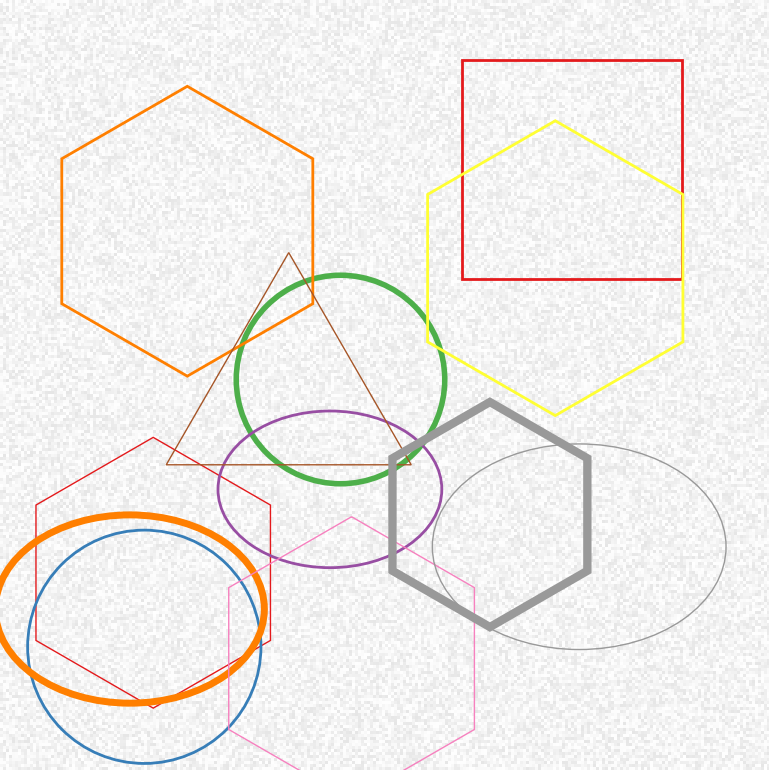[{"shape": "hexagon", "thickness": 0.5, "radius": 0.88, "center": [0.199, 0.256]}, {"shape": "square", "thickness": 1, "radius": 0.71, "center": [0.743, 0.78]}, {"shape": "circle", "thickness": 1, "radius": 0.76, "center": [0.187, 0.16]}, {"shape": "circle", "thickness": 2, "radius": 0.68, "center": [0.442, 0.507]}, {"shape": "oval", "thickness": 1, "radius": 0.73, "center": [0.428, 0.364]}, {"shape": "hexagon", "thickness": 1, "radius": 0.94, "center": [0.243, 0.7]}, {"shape": "oval", "thickness": 2.5, "radius": 0.87, "center": [0.169, 0.209]}, {"shape": "hexagon", "thickness": 1, "radius": 0.96, "center": [0.721, 0.652]}, {"shape": "triangle", "thickness": 0.5, "radius": 0.92, "center": [0.375, 0.488]}, {"shape": "hexagon", "thickness": 0.5, "radius": 0.92, "center": [0.457, 0.145]}, {"shape": "hexagon", "thickness": 3, "radius": 0.73, "center": [0.636, 0.332]}, {"shape": "oval", "thickness": 0.5, "radius": 0.95, "center": [0.752, 0.29]}]